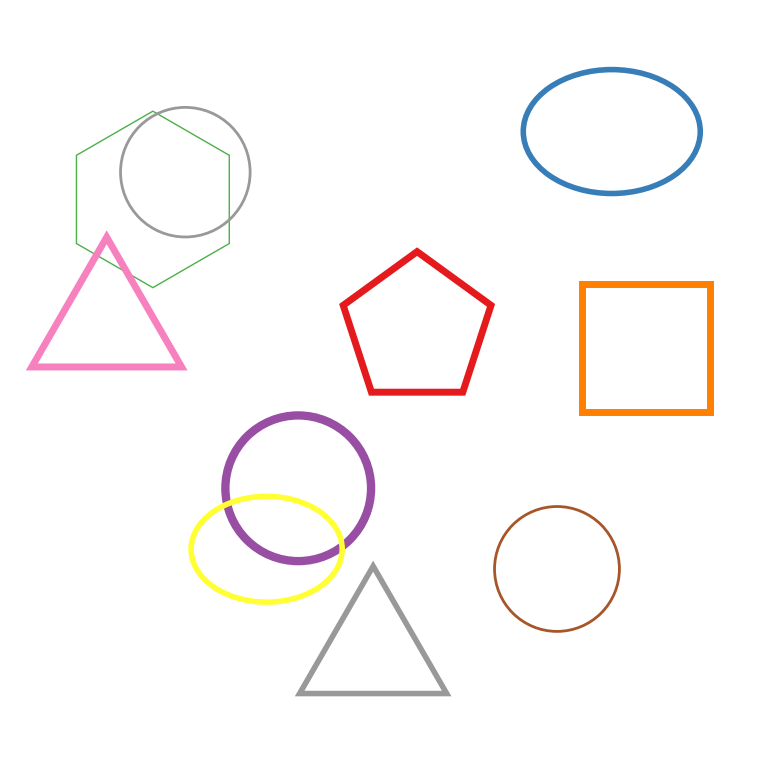[{"shape": "pentagon", "thickness": 2.5, "radius": 0.5, "center": [0.542, 0.572]}, {"shape": "oval", "thickness": 2, "radius": 0.57, "center": [0.794, 0.829]}, {"shape": "hexagon", "thickness": 0.5, "radius": 0.57, "center": [0.199, 0.741]}, {"shape": "circle", "thickness": 3, "radius": 0.47, "center": [0.387, 0.366]}, {"shape": "square", "thickness": 2.5, "radius": 0.42, "center": [0.839, 0.548]}, {"shape": "oval", "thickness": 2, "radius": 0.49, "center": [0.346, 0.287]}, {"shape": "circle", "thickness": 1, "radius": 0.41, "center": [0.723, 0.261]}, {"shape": "triangle", "thickness": 2.5, "radius": 0.56, "center": [0.139, 0.58]}, {"shape": "circle", "thickness": 1, "radius": 0.42, "center": [0.241, 0.776]}, {"shape": "triangle", "thickness": 2, "radius": 0.55, "center": [0.485, 0.154]}]